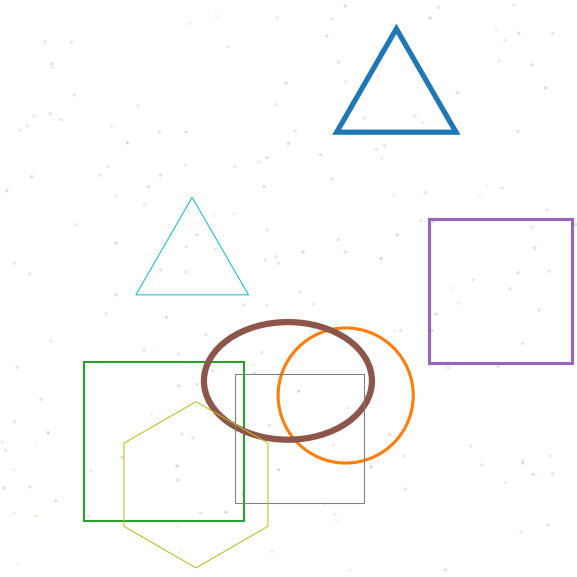[{"shape": "triangle", "thickness": 2.5, "radius": 0.6, "center": [0.686, 0.83]}, {"shape": "circle", "thickness": 1.5, "radius": 0.58, "center": [0.599, 0.314]}, {"shape": "square", "thickness": 1, "radius": 0.69, "center": [0.284, 0.235]}, {"shape": "square", "thickness": 1.5, "radius": 0.62, "center": [0.867, 0.495]}, {"shape": "oval", "thickness": 3, "radius": 0.73, "center": [0.499, 0.34]}, {"shape": "square", "thickness": 0.5, "radius": 0.56, "center": [0.519, 0.24]}, {"shape": "hexagon", "thickness": 0.5, "radius": 0.72, "center": [0.339, 0.16]}, {"shape": "triangle", "thickness": 0.5, "radius": 0.56, "center": [0.333, 0.545]}]